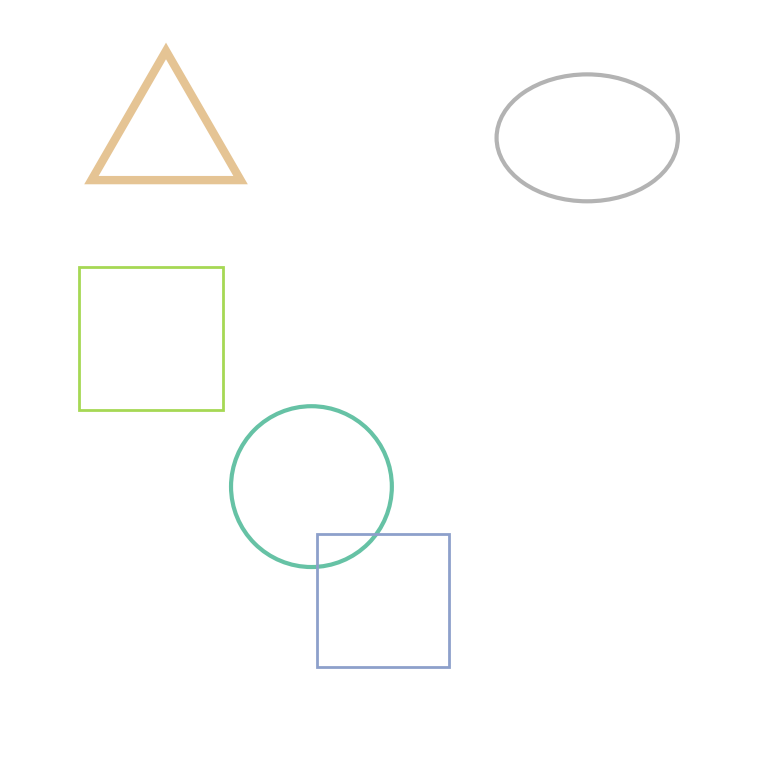[{"shape": "circle", "thickness": 1.5, "radius": 0.52, "center": [0.404, 0.368]}, {"shape": "square", "thickness": 1, "radius": 0.43, "center": [0.497, 0.22]}, {"shape": "square", "thickness": 1, "radius": 0.47, "center": [0.196, 0.56]}, {"shape": "triangle", "thickness": 3, "radius": 0.56, "center": [0.216, 0.822]}, {"shape": "oval", "thickness": 1.5, "radius": 0.59, "center": [0.763, 0.821]}]